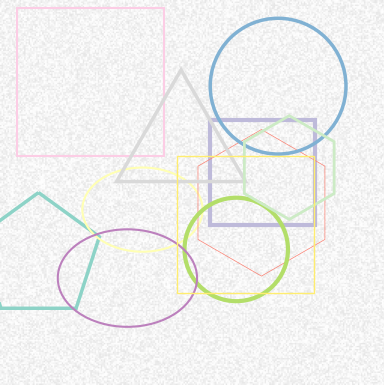[{"shape": "pentagon", "thickness": 2.5, "radius": 0.83, "center": [0.1, 0.334]}, {"shape": "oval", "thickness": 1.5, "radius": 0.78, "center": [0.37, 0.456]}, {"shape": "square", "thickness": 3, "radius": 0.68, "center": [0.681, 0.552]}, {"shape": "hexagon", "thickness": 0.5, "radius": 0.95, "center": [0.679, 0.473]}, {"shape": "circle", "thickness": 2.5, "radius": 0.88, "center": [0.722, 0.776]}, {"shape": "circle", "thickness": 3, "radius": 0.67, "center": [0.614, 0.352]}, {"shape": "square", "thickness": 1.5, "radius": 0.96, "center": [0.235, 0.786]}, {"shape": "triangle", "thickness": 2.5, "radius": 0.97, "center": [0.47, 0.625]}, {"shape": "oval", "thickness": 1.5, "radius": 0.9, "center": [0.331, 0.278]}, {"shape": "hexagon", "thickness": 2, "radius": 0.67, "center": [0.751, 0.565]}, {"shape": "square", "thickness": 1, "radius": 0.89, "center": [0.637, 0.417]}]